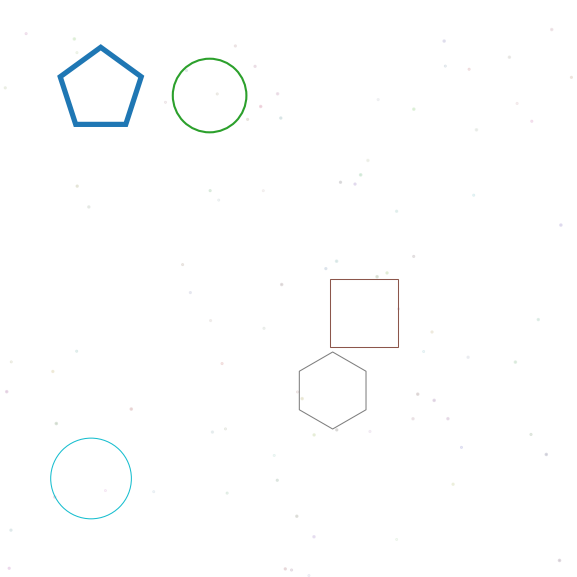[{"shape": "pentagon", "thickness": 2.5, "radius": 0.37, "center": [0.174, 0.843]}, {"shape": "circle", "thickness": 1, "radius": 0.32, "center": [0.363, 0.834]}, {"shape": "square", "thickness": 0.5, "radius": 0.29, "center": [0.63, 0.457]}, {"shape": "hexagon", "thickness": 0.5, "radius": 0.33, "center": [0.576, 0.323]}, {"shape": "circle", "thickness": 0.5, "radius": 0.35, "center": [0.158, 0.171]}]